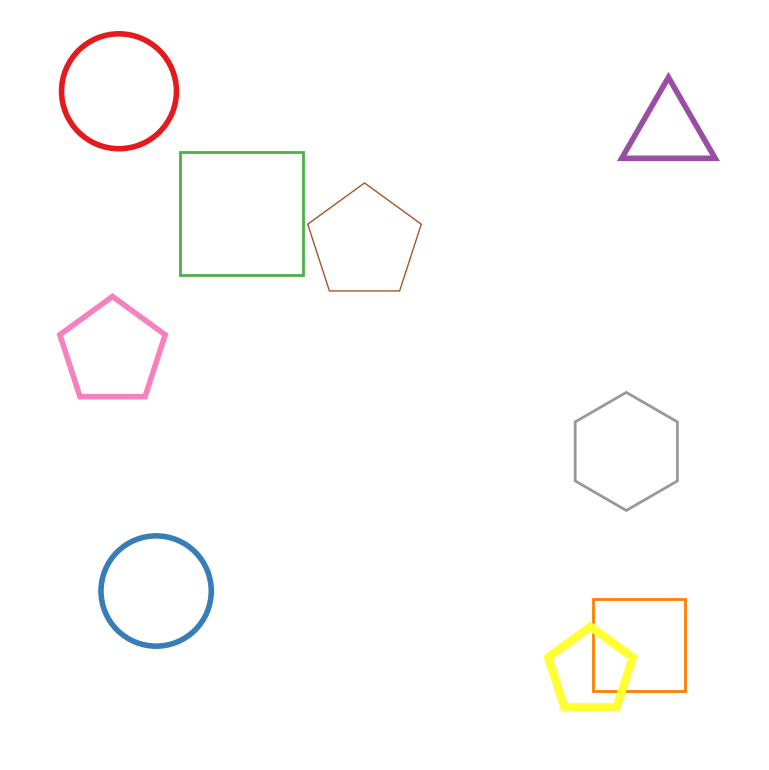[{"shape": "circle", "thickness": 2, "radius": 0.37, "center": [0.155, 0.881]}, {"shape": "circle", "thickness": 2, "radius": 0.36, "center": [0.203, 0.232]}, {"shape": "square", "thickness": 1, "radius": 0.4, "center": [0.314, 0.723]}, {"shape": "triangle", "thickness": 2, "radius": 0.35, "center": [0.868, 0.829]}, {"shape": "square", "thickness": 1, "radius": 0.3, "center": [0.83, 0.163]}, {"shape": "pentagon", "thickness": 3, "radius": 0.29, "center": [0.767, 0.128]}, {"shape": "pentagon", "thickness": 0.5, "radius": 0.39, "center": [0.473, 0.685]}, {"shape": "pentagon", "thickness": 2, "radius": 0.36, "center": [0.146, 0.543]}, {"shape": "hexagon", "thickness": 1, "radius": 0.38, "center": [0.813, 0.414]}]